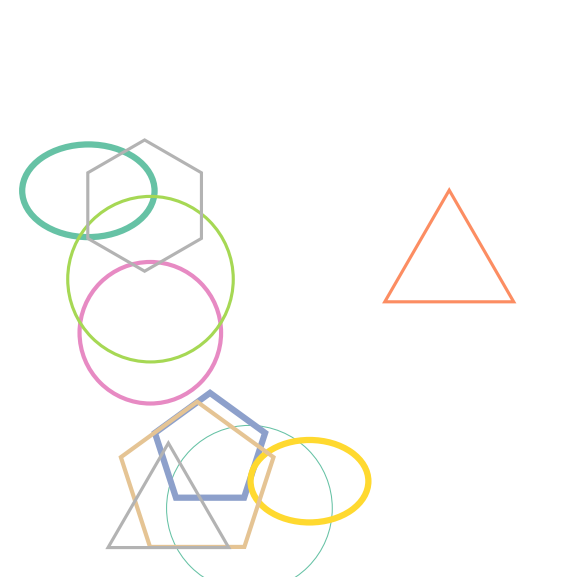[{"shape": "oval", "thickness": 3, "radius": 0.57, "center": [0.153, 0.669]}, {"shape": "circle", "thickness": 0.5, "radius": 0.72, "center": [0.432, 0.119]}, {"shape": "triangle", "thickness": 1.5, "radius": 0.64, "center": [0.778, 0.541]}, {"shape": "pentagon", "thickness": 3, "radius": 0.5, "center": [0.364, 0.218]}, {"shape": "circle", "thickness": 2, "radius": 0.61, "center": [0.26, 0.423]}, {"shape": "circle", "thickness": 1.5, "radius": 0.72, "center": [0.261, 0.516]}, {"shape": "oval", "thickness": 3, "radius": 0.51, "center": [0.536, 0.166]}, {"shape": "pentagon", "thickness": 2, "radius": 0.69, "center": [0.341, 0.164]}, {"shape": "triangle", "thickness": 1.5, "radius": 0.6, "center": [0.292, 0.111]}, {"shape": "hexagon", "thickness": 1.5, "radius": 0.57, "center": [0.25, 0.643]}]